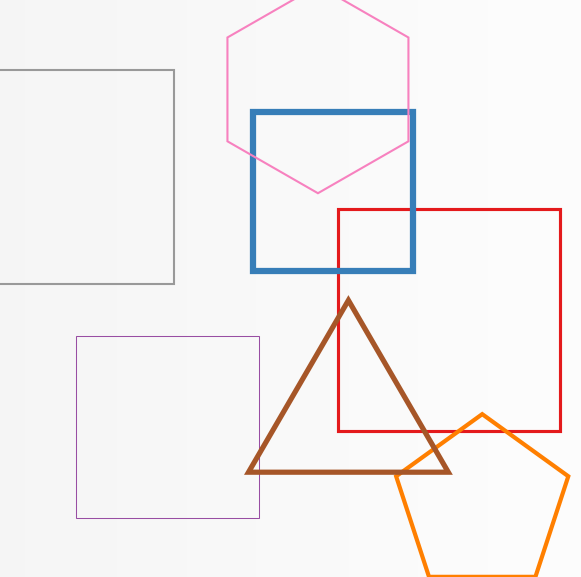[{"shape": "square", "thickness": 1.5, "radius": 0.96, "center": [0.773, 0.445]}, {"shape": "square", "thickness": 3, "radius": 0.69, "center": [0.573, 0.667]}, {"shape": "square", "thickness": 0.5, "radius": 0.79, "center": [0.288, 0.26]}, {"shape": "pentagon", "thickness": 2, "radius": 0.78, "center": [0.83, 0.126]}, {"shape": "triangle", "thickness": 2.5, "radius": 0.99, "center": [0.599, 0.281]}, {"shape": "hexagon", "thickness": 1, "radius": 0.9, "center": [0.547, 0.844]}, {"shape": "square", "thickness": 1, "radius": 0.93, "center": [0.114, 0.692]}]